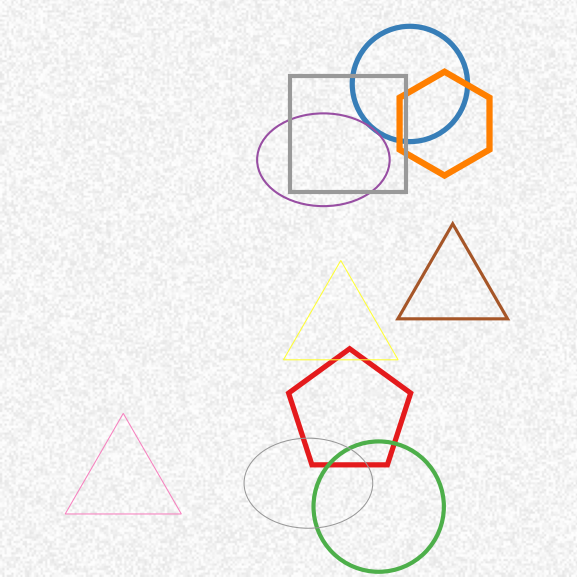[{"shape": "pentagon", "thickness": 2.5, "radius": 0.56, "center": [0.605, 0.284]}, {"shape": "circle", "thickness": 2.5, "radius": 0.5, "center": [0.71, 0.854]}, {"shape": "circle", "thickness": 2, "radius": 0.56, "center": [0.656, 0.122]}, {"shape": "oval", "thickness": 1, "radius": 0.57, "center": [0.56, 0.722]}, {"shape": "hexagon", "thickness": 3, "radius": 0.45, "center": [0.77, 0.785]}, {"shape": "triangle", "thickness": 0.5, "radius": 0.57, "center": [0.59, 0.433]}, {"shape": "triangle", "thickness": 1.5, "radius": 0.55, "center": [0.784, 0.502]}, {"shape": "triangle", "thickness": 0.5, "radius": 0.58, "center": [0.213, 0.167]}, {"shape": "oval", "thickness": 0.5, "radius": 0.56, "center": [0.534, 0.162]}, {"shape": "square", "thickness": 2, "radius": 0.5, "center": [0.602, 0.767]}]